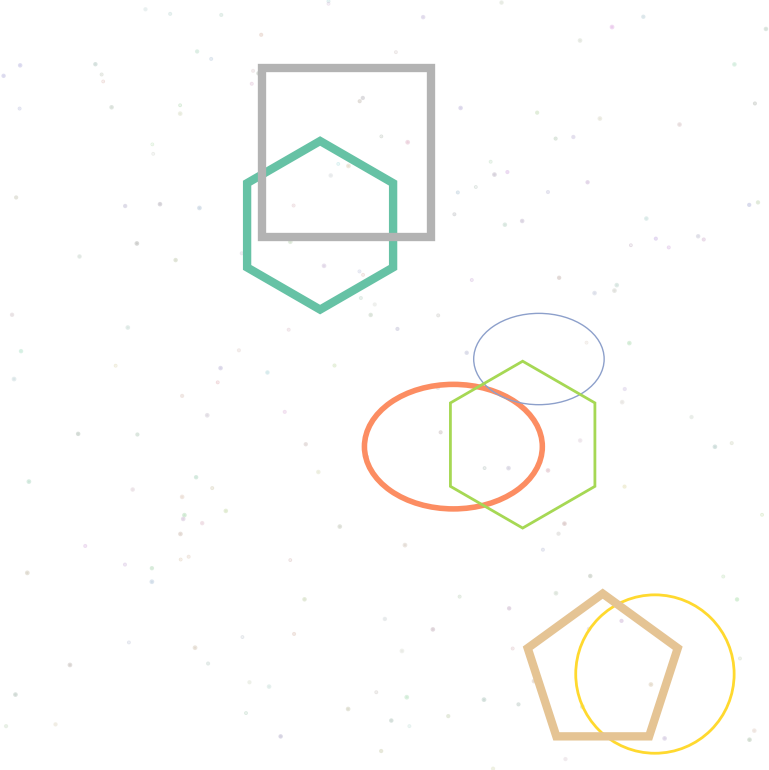[{"shape": "hexagon", "thickness": 3, "radius": 0.55, "center": [0.416, 0.707]}, {"shape": "oval", "thickness": 2, "radius": 0.58, "center": [0.589, 0.42]}, {"shape": "oval", "thickness": 0.5, "radius": 0.42, "center": [0.7, 0.534]}, {"shape": "hexagon", "thickness": 1, "radius": 0.54, "center": [0.679, 0.423]}, {"shape": "circle", "thickness": 1, "radius": 0.51, "center": [0.851, 0.125]}, {"shape": "pentagon", "thickness": 3, "radius": 0.51, "center": [0.783, 0.127]}, {"shape": "square", "thickness": 3, "radius": 0.55, "center": [0.45, 0.802]}]